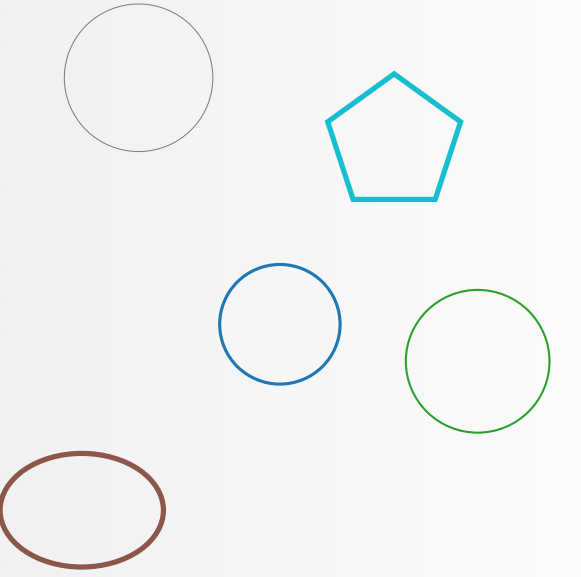[{"shape": "circle", "thickness": 1.5, "radius": 0.52, "center": [0.482, 0.438]}, {"shape": "circle", "thickness": 1, "radius": 0.62, "center": [0.822, 0.374]}, {"shape": "oval", "thickness": 2.5, "radius": 0.7, "center": [0.141, 0.116]}, {"shape": "circle", "thickness": 0.5, "radius": 0.64, "center": [0.238, 0.864]}, {"shape": "pentagon", "thickness": 2.5, "radius": 0.6, "center": [0.678, 0.751]}]